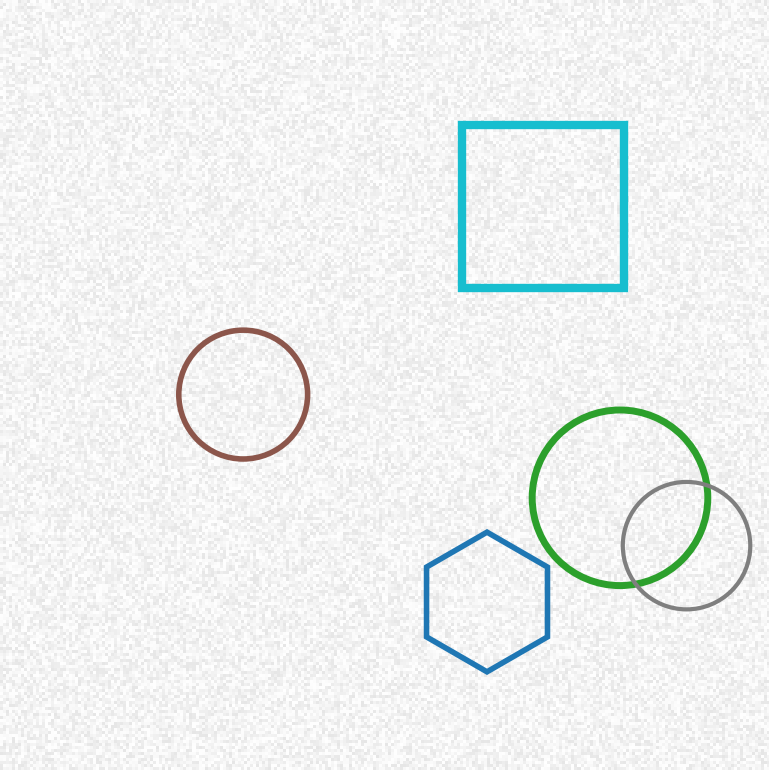[{"shape": "hexagon", "thickness": 2, "radius": 0.45, "center": [0.632, 0.218]}, {"shape": "circle", "thickness": 2.5, "radius": 0.57, "center": [0.805, 0.354]}, {"shape": "circle", "thickness": 2, "radius": 0.42, "center": [0.316, 0.488]}, {"shape": "circle", "thickness": 1.5, "radius": 0.41, "center": [0.892, 0.291]}, {"shape": "square", "thickness": 3, "radius": 0.53, "center": [0.705, 0.732]}]